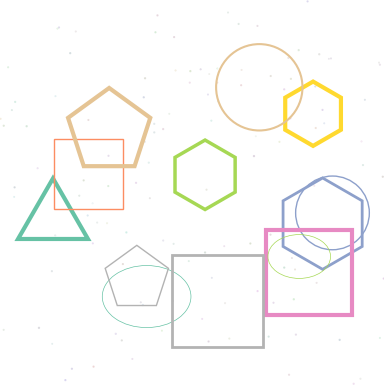[{"shape": "oval", "thickness": 0.5, "radius": 0.58, "center": [0.381, 0.23]}, {"shape": "triangle", "thickness": 3, "radius": 0.52, "center": [0.138, 0.432]}, {"shape": "square", "thickness": 1, "radius": 0.45, "center": [0.229, 0.548]}, {"shape": "circle", "thickness": 1, "radius": 0.48, "center": [0.864, 0.447]}, {"shape": "hexagon", "thickness": 2, "radius": 0.59, "center": [0.838, 0.419]}, {"shape": "square", "thickness": 3, "radius": 0.56, "center": [0.803, 0.292]}, {"shape": "oval", "thickness": 0.5, "radius": 0.41, "center": [0.777, 0.334]}, {"shape": "hexagon", "thickness": 2.5, "radius": 0.45, "center": [0.533, 0.546]}, {"shape": "hexagon", "thickness": 3, "radius": 0.42, "center": [0.813, 0.705]}, {"shape": "pentagon", "thickness": 3, "radius": 0.56, "center": [0.284, 0.659]}, {"shape": "circle", "thickness": 1.5, "radius": 0.56, "center": [0.673, 0.773]}, {"shape": "square", "thickness": 2, "radius": 0.59, "center": [0.565, 0.218]}, {"shape": "pentagon", "thickness": 1, "radius": 0.43, "center": [0.355, 0.276]}]